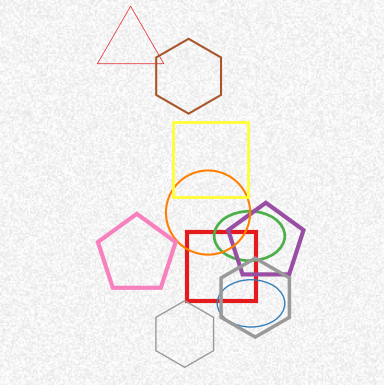[{"shape": "square", "thickness": 3, "radius": 0.45, "center": [0.576, 0.307]}, {"shape": "triangle", "thickness": 0.5, "radius": 0.5, "center": [0.339, 0.884]}, {"shape": "oval", "thickness": 1, "radius": 0.44, "center": [0.652, 0.212]}, {"shape": "oval", "thickness": 2, "radius": 0.46, "center": [0.648, 0.387]}, {"shape": "pentagon", "thickness": 3, "radius": 0.51, "center": [0.691, 0.371]}, {"shape": "circle", "thickness": 1.5, "radius": 0.55, "center": [0.54, 0.448]}, {"shape": "square", "thickness": 2, "radius": 0.49, "center": [0.547, 0.586]}, {"shape": "hexagon", "thickness": 1.5, "radius": 0.49, "center": [0.49, 0.802]}, {"shape": "pentagon", "thickness": 3, "radius": 0.53, "center": [0.355, 0.338]}, {"shape": "hexagon", "thickness": 1, "radius": 0.43, "center": [0.48, 0.132]}, {"shape": "hexagon", "thickness": 2.5, "radius": 0.51, "center": [0.663, 0.227]}]